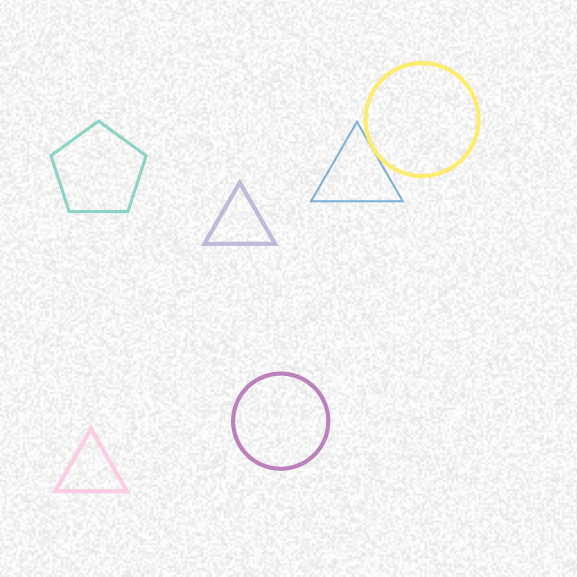[{"shape": "pentagon", "thickness": 1.5, "radius": 0.43, "center": [0.171, 0.703]}, {"shape": "triangle", "thickness": 2, "radius": 0.35, "center": [0.415, 0.612]}, {"shape": "triangle", "thickness": 1, "radius": 0.46, "center": [0.618, 0.696]}, {"shape": "triangle", "thickness": 2, "radius": 0.36, "center": [0.158, 0.185]}, {"shape": "circle", "thickness": 2, "radius": 0.41, "center": [0.486, 0.27]}, {"shape": "circle", "thickness": 2, "radius": 0.49, "center": [0.731, 0.792]}]